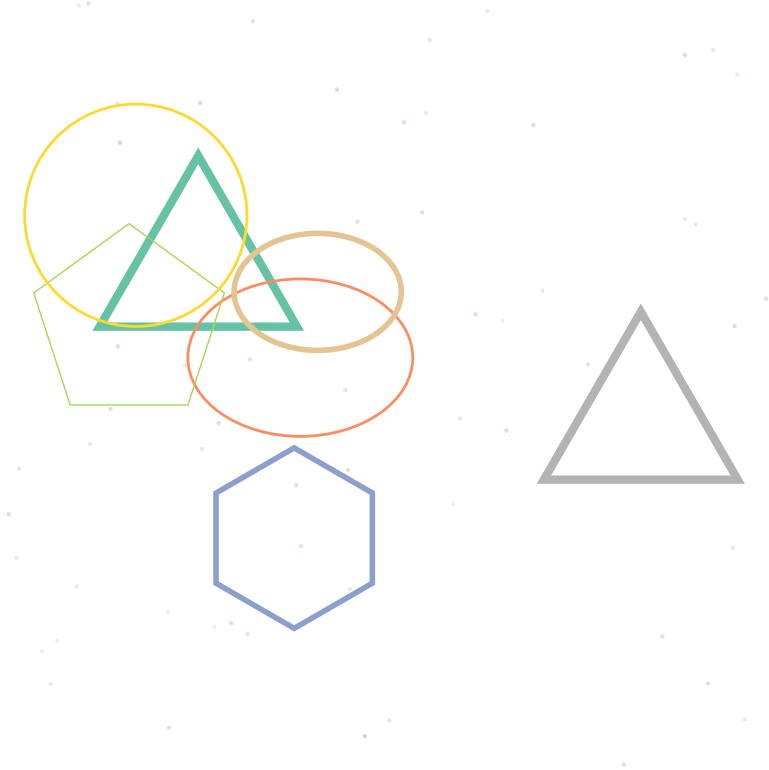[{"shape": "triangle", "thickness": 3, "radius": 0.74, "center": [0.258, 0.65]}, {"shape": "oval", "thickness": 1, "radius": 0.73, "center": [0.39, 0.536]}, {"shape": "hexagon", "thickness": 2, "radius": 0.59, "center": [0.382, 0.301]}, {"shape": "pentagon", "thickness": 0.5, "radius": 0.65, "center": [0.168, 0.579]}, {"shape": "circle", "thickness": 1, "radius": 0.72, "center": [0.176, 0.72]}, {"shape": "oval", "thickness": 2, "radius": 0.54, "center": [0.413, 0.621]}, {"shape": "triangle", "thickness": 3, "radius": 0.73, "center": [0.832, 0.45]}]